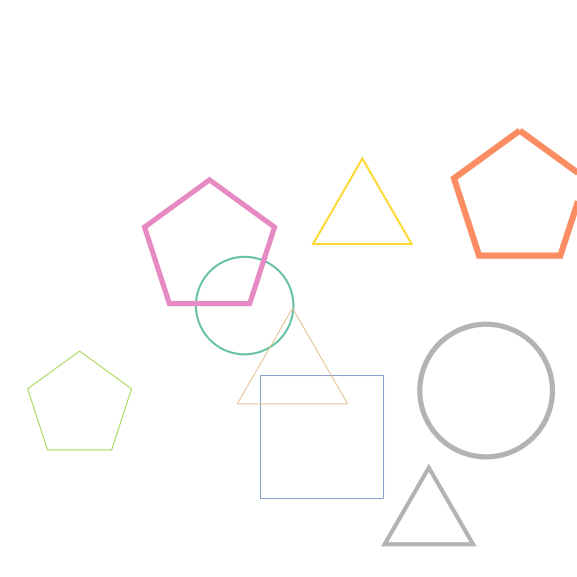[{"shape": "circle", "thickness": 1, "radius": 0.42, "center": [0.424, 0.47]}, {"shape": "pentagon", "thickness": 3, "radius": 0.6, "center": [0.9, 0.653]}, {"shape": "square", "thickness": 0.5, "radius": 0.53, "center": [0.557, 0.243]}, {"shape": "pentagon", "thickness": 2.5, "radius": 0.59, "center": [0.363, 0.569]}, {"shape": "pentagon", "thickness": 0.5, "radius": 0.47, "center": [0.138, 0.297]}, {"shape": "triangle", "thickness": 1, "radius": 0.49, "center": [0.627, 0.626]}, {"shape": "triangle", "thickness": 0.5, "radius": 0.55, "center": [0.506, 0.355]}, {"shape": "triangle", "thickness": 2, "radius": 0.44, "center": [0.743, 0.101]}, {"shape": "circle", "thickness": 2.5, "radius": 0.57, "center": [0.842, 0.323]}]